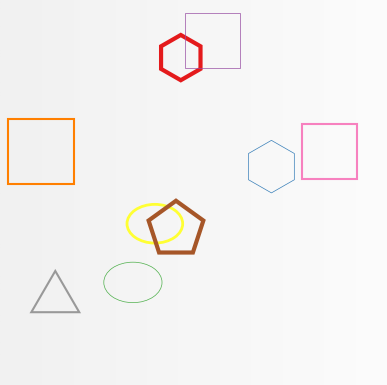[{"shape": "hexagon", "thickness": 3, "radius": 0.29, "center": [0.467, 0.85]}, {"shape": "hexagon", "thickness": 0.5, "radius": 0.34, "center": [0.7, 0.567]}, {"shape": "oval", "thickness": 0.5, "radius": 0.38, "center": [0.343, 0.266]}, {"shape": "square", "thickness": 0.5, "radius": 0.36, "center": [0.547, 0.894]}, {"shape": "square", "thickness": 1.5, "radius": 0.43, "center": [0.107, 0.607]}, {"shape": "oval", "thickness": 2, "radius": 0.36, "center": [0.4, 0.419]}, {"shape": "pentagon", "thickness": 3, "radius": 0.37, "center": [0.454, 0.404]}, {"shape": "square", "thickness": 1.5, "radius": 0.36, "center": [0.851, 0.607]}, {"shape": "triangle", "thickness": 1.5, "radius": 0.36, "center": [0.143, 0.225]}]